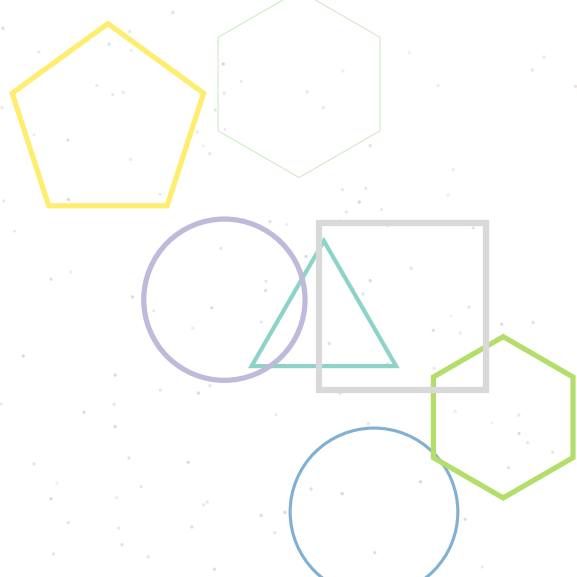[{"shape": "triangle", "thickness": 2, "radius": 0.72, "center": [0.561, 0.437]}, {"shape": "circle", "thickness": 2.5, "radius": 0.7, "center": [0.389, 0.48]}, {"shape": "circle", "thickness": 1.5, "radius": 0.73, "center": [0.648, 0.113]}, {"shape": "hexagon", "thickness": 2.5, "radius": 0.7, "center": [0.871, 0.277]}, {"shape": "square", "thickness": 3, "radius": 0.72, "center": [0.697, 0.468]}, {"shape": "hexagon", "thickness": 0.5, "radius": 0.81, "center": [0.518, 0.854]}, {"shape": "pentagon", "thickness": 2.5, "radius": 0.87, "center": [0.187, 0.784]}]